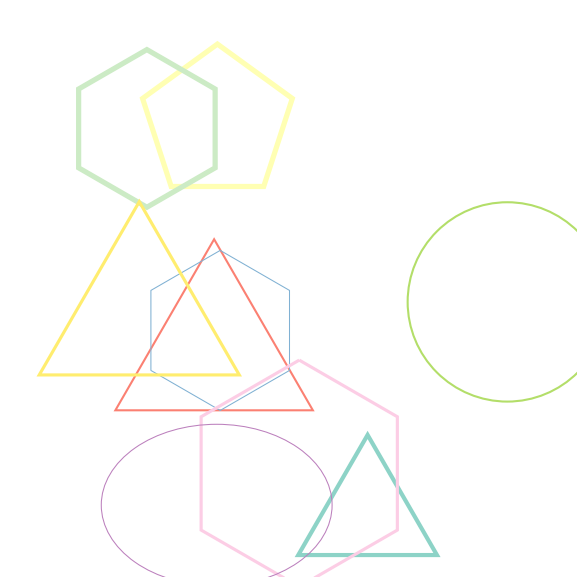[{"shape": "triangle", "thickness": 2, "radius": 0.69, "center": [0.637, 0.107]}, {"shape": "pentagon", "thickness": 2.5, "radius": 0.68, "center": [0.377, 0.787]}, {"shape": "triangle", "thickness": 1, "radius": 0.99, "center": [0.371, 0.387]}, {"shape": "hexagon", "thickness": 0.5, "radius": 0.69, "center": [0.381, 0.427]}, {"shape": "circle", "thickness": 1, "radius": 0.86, "center": [0.878, 0.476]}, {"shape": "hexagon", "thickness": 1.5, "radius": 0.98, "center": [0.518, 0.179]}, {"shape": "oval", "thickness": 0.5, "radius": 1.0, "center": [0.375, 0.125]}, {"shape": "hexagon", "thickness": 2.5, "radius": 0.68, "center": [0.254, 0.777]}, {"shape": "triangle", "thickness": 1.5, "radius": 1.0, "center": [0.241, 0.45]}]